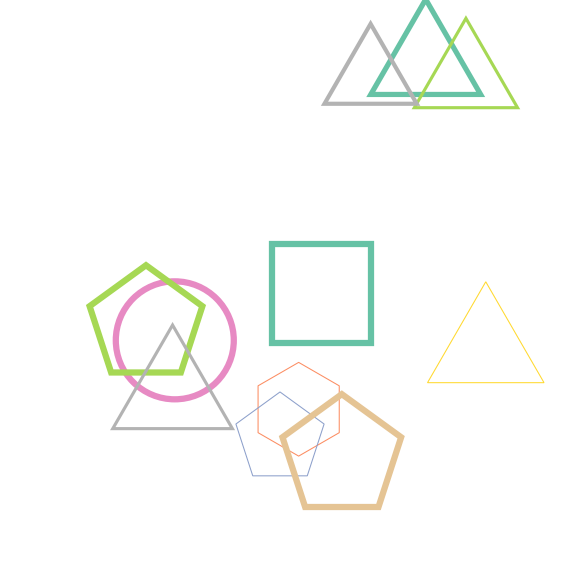[{"shape": "triangle", "thickness": 2.5, "radius": 0.55, "center": [0.737, 0.89]}, {"shape": "square", "thickness": 3, "radius": 0.43, "center": [0.557, 0.491]}, {"shape": "hexagon", "thickness": 0.5, "radius": 0.41, "center": [0.517, 0.29]}, {"shape": "pentagon", "thickness": 0.5, "radius": 0.4, "center": [0.485, 0.24]}, {"shape": "circle", "thickness": 3, "radius": 0.51, "center": [0.303, 0.41]}, {"shape": "pentagon", "thickness": 3, "radius": 0.51, "center": [0.253, 0.437]}, {"shape": "triangle", "thickness": 1.5, "radius": 0.52, "center": [0.807, 0.864]}, {"shape": "triangle", "thickness": 0.5, "radius": 0.58, "center": [0.841, 0.395]}, {"shape": "pentagon", "thickness": 3, "radius": 0.54, "center": [0.592, 0.209]}, {"shape": "triangle", "thickness": 2, "radius": 0.46, "center": [0.642, 0.866]}, {"shape": "triangle", "thickness": 1.5, "radius": 0.6, "center": [0.299, 0.317]}]